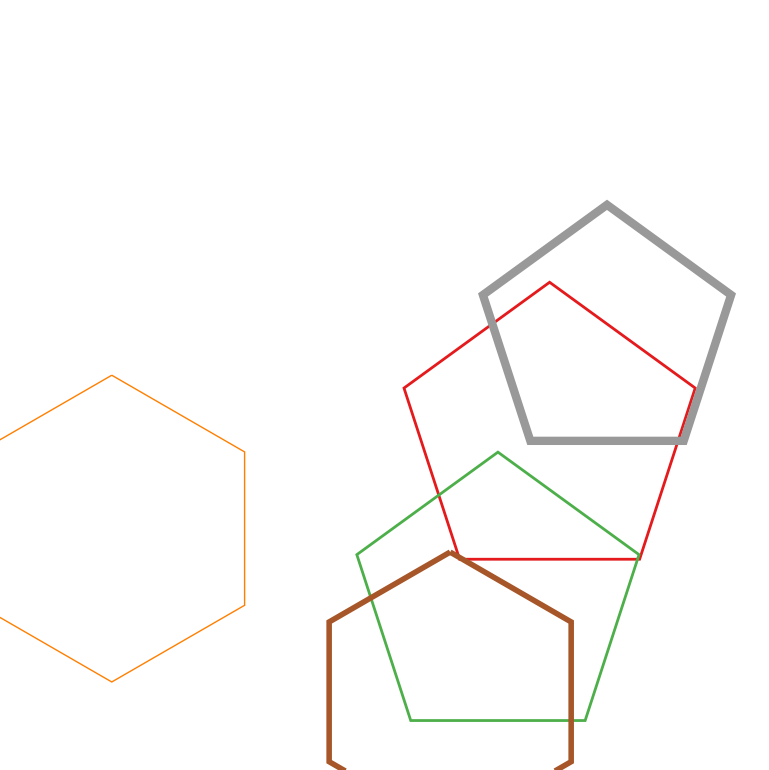[{"shape": "pentagon", "thickness": 1, "radius": 0.99, "center": [0.714, 0.435]}, {"shape": "pentagon", "thickness": 1, "radius": 0.96, "center": [0.647, 0.22]}, {"shape": "hexagon", "thickness": 0.5, "radius": 1.0, "center": [0.145, 0.314]}, {"shape": "hexagon", "thickness": 2, "radius": 0.91, "center": [0.585, 0.102]}, {"shape": "pentagon", "thickness": 3, "radius": 0.85, "center": [0.788, 0.565]}]